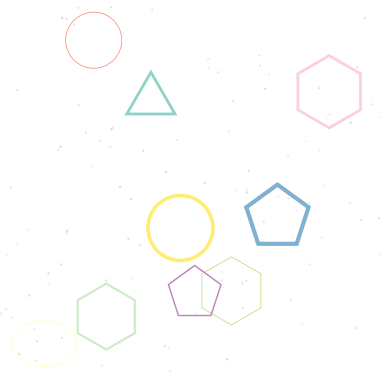[{"shape": "triangle", "thickness": 2, "radius": 0.36, "center": [0.392, 0.74]}, {"shape": "oval", "thickness": 0.5, "radius": 0.42, "center": [0.115, 0.107]}, {"shape": "circle", "thickness": 0.5, "radius": 0.36, "center": [0.243, 0.896]}, {"shape": "pentagon", "thickness": 3, "radius": 0.42, "center": [0.721, 0.435]}, {"shape": "hexagon", "thickness": 0.5, "radius": 0.44, "center": [0.601, 0.244]}, {"shape": "hexagon", "thickness": 2, "radius": 0.47, "center": [0.855, 0.762]}, {"shape": "pentagon", "thickness": 1, "radius": 0.36, "center": [0.506, 0.239]}, {"shape": "hexagon", "thickness": 1.5, "radius": 0.43, "center": [0.276, 0.178]}, {"shape": "circle", "thickness": 2.5, "radius": 0.42, "center": [0.469, 0.408]}]